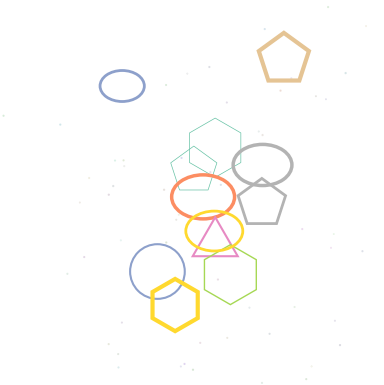[{"shape": "hexagon", "thickness": 0.5, "radius": 0.38, "center": [0.559, 0.616]}, {"shape": "pentagon", "thickness": 0.5, "radius": 0.32, "center": [0.503, 0.558]}, {"shape": "oval", "thickness": 2.5, "radius": 0.41, "center": [0.528, 0.489]}, {"shape": "circle", "thickness": 1.5, "radius": 0.35, "center": [0.409, 0.295]}, {"shape": "oval", "thickness": 2, "radius": 0.29, "center": [0.317, 0.777]}, {"shape": "triangle", "thickness": 1.5, "radius": 0.34, "center": [0.559, 0.368]}, {"shape": "hexagon", "thickness": 1, "radius": 0.39, "center": [0.598, 0.287]}, {"shape": "oval", "thickness": 2, "radius": 0.37, "center": [0.557, 0.4]}, {"shape": "hexagon", "thickness": 3, "radius": 0.34, "center": [0.455, 0.208]}, {"shape": "pentagon", "thickness": 3, "radius": 0.34, "center": [0.737, 0.846]}, {"shape": "oval", "thickness": 2.5, "radius": 0.38, "center": [0.682, 0.572]}, {"shape": "pentagon", "thickness": 2, "radius": 0.32, "center": [0.68, 0.472]}]